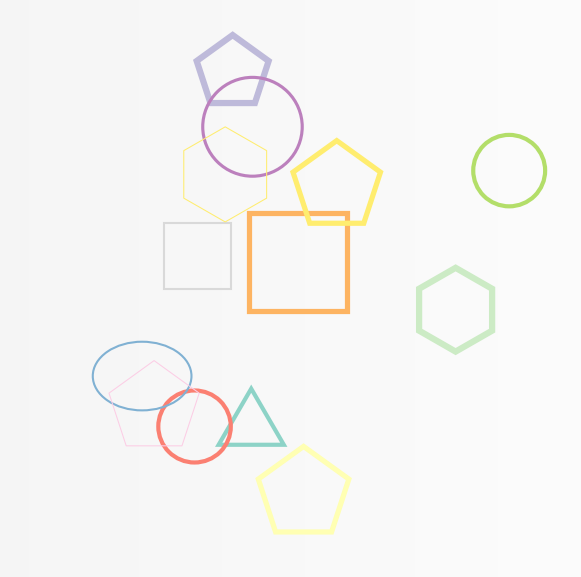[{"shape": "triangle", "thickness": 2, "radius": 0.32, "center": [0.432, 0.261]}, {"shape": "pentagon", "thickness": 2.5, "radius": 0.41, "center": [0.522, 0.144]}, {"shape": "pentagon", "thickness": 3, "radius": 0.33, "center": [0.4, 0.873]}, {"shape": "circle", "thickness": 2, "radius": 0.31, "center": [0.335, 0.261]}, {"shape": "oval", "thickness": 1, "radius": 0.42, "center": [0.245, 0.348]}, {"shape": "square", "thickness": 2.5, "radius": 0.42, "center": [0.512, 0.545]}, {"shape": "circle", "thickness": 2, "radius": 0.31, "center": [0.876, 0.704]}, {"shape": "pentagon", "thickness": 0.5, "radius": 0.41, "center": [0.265, 0.293]}, {"shape": "square", "thickness": 1, "radius": 0.29, "center": [0.339, 0.556]}, {"shape": "circle", "thickness": 1.5, "radius": 0.43, "center": [0.434, 0.78]}, {"shape": "hexagon", "thickness": 3, "radius": 0.36, "center": [0.784, 0.463]}, {"shape": "hexagon", "thickness": 0.5, "radius": 0.41, "center": [0.387, 0.697]}, {"shape": "pentagon", "thickness": 2.5, "radius": 0.4, "center": [0.579, 0.677]}]